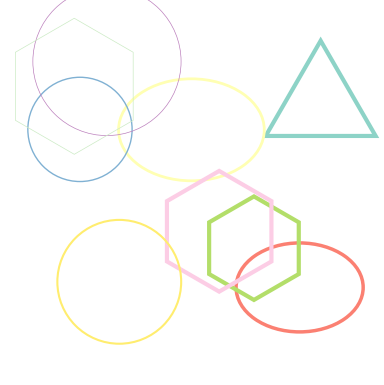[{"shape": "triangle", "thickness": 3, "radius": 0.82, "center": [0.833, 0.729]}, {"shape": "oval", "thickness": 2, "radius": 0.95, "center": [0.497, 0.663]}, {"shape": "oval", "thickness": 2.5, "radius": 0.83, "center": [0.778, 0.253]}, {"shape": "circle", "thickness": 1, "radius": 0.68, "center": [0.208, 0.664]}, {"shape": "hexagon", "thickness": 3, "radius": 0.67, "center": [0.66, 0.355]}, {"shape": "hexagon", "thickness": 3, "radius": 0.78, "center": [0.569, 0.399]}, {"shape": "circle", "thickness": 0.5, "radius": 0.96, "center": [0.278, 0.84]}, {"shape": "hexagon", "thickness": 0.5, "radius": 0.88, "center": [0.193, 0.776]}, {"shape": "circle", "thickness": 1.5, "radius": 0.8, "center": [0.31, 0.268]}]